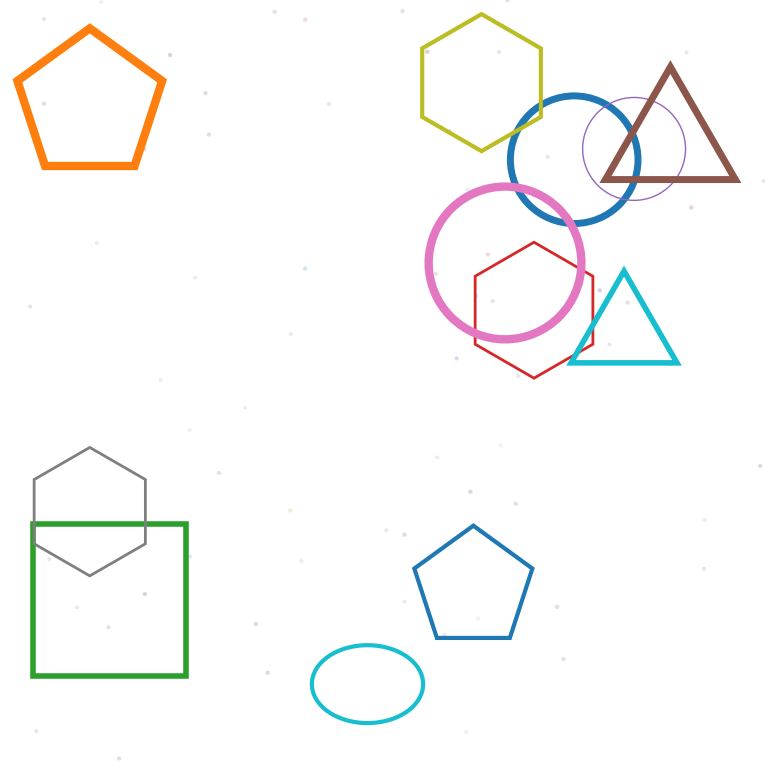[{"shape": "pentagon", "thickness": 1.5, "radius": 0.4, "center": [0.615, 0.237]}, {"shape": "circle", "thickness": 2.5, "radius": 0.41, "center": [0.746, 0.793]}, {"shape": "pentagon", "thickness": 3, "radius": 0.49, "center": [0.117, 0.864]}, {"shape": "square", "thickness": 2, "radius": 0.5, "center": [0.142, 0.221]}, {"shape": "hexagon", "thickness": 1, "radius": 0.44, "center": [0.694, 0.597]}, {"shape": "circle", "thickness": 0.5, "radius": 0.33, "center": [0.823, 0.807]}, {"shape": "triangle", "thickness": 2.5, "radius": 0.49, "center": [0.871, 0.816]}, {"shape": "circle", "thickness": 3, "radius": 0.5, "center": [0.656, 0.658]}, {"shape": "hexagon", "thickness": 1, "radius": 0.42, "center": [0.117, 0.336]}, {"shape": "hexagon", "thickness": 1.5, "radius": 0.44, "center": [0.625, 0.893]}, {"shape": "oval", "thickness": 1.5, "radius": 0.36, "center": [0.477, 0.112]}, {"shape": "triangle", "thickness": 2, "radius": 0.4, "center": [0.81, 0.568]}]